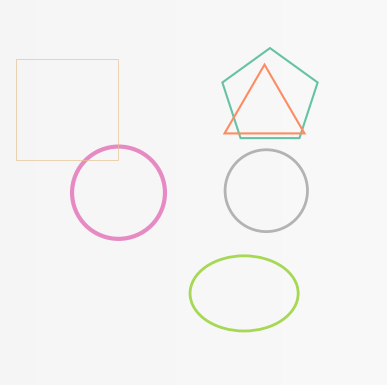[{"shape": "pentagon", "thickness": 1.5, "radius": 0.65, "center": [0.697, 0.746]}, {"shape": "triangle", "thickness": 1.5, "radius": 0.6, "center": [0.683, 0.713]}, {"shape": "circle", "thickness": 3, "radius": 0.6, "center": [0.306, 0.499]}, {"shape": "oval", "thickness": 2, "radius": 0.7, "center": [0.63, 0.238]}, {"shape": "square", "thickness": 0.5, "radius": 0.66, "center": [0.173, 0.716]}, {"shape": "circle", "thickness": 2, "radius": 0.53, "center": [0.687, 0.505]}]